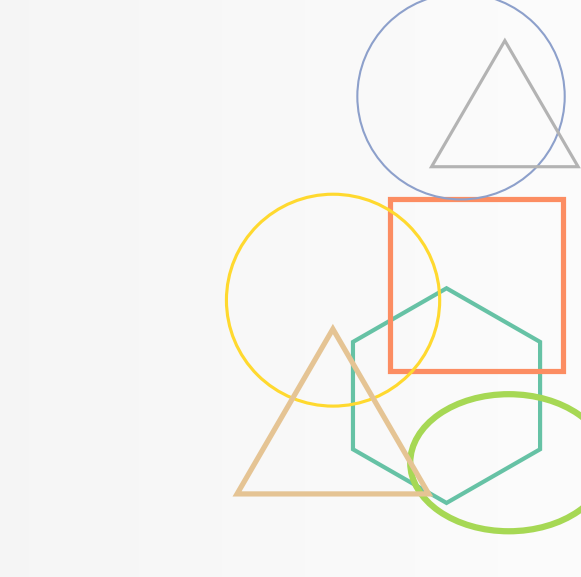[{"shape": "hexagon", "thickness": 2, "radius": 0.93, "center": [0.768, 0.314]}, {"shape": "square", "thickness": 2.5, "radius": 0.74, "center": [0.82, 0.506]}, {"shape": "circle", "thickness": 1, "radius": 0.89, "center": [0.793, 0.832]}, {"shape": "oval", "thickness": 3, "radius": 0.85, "center": [0.875, 0.198]}, {"shape": "circle", "thickness": 1.5, "radius": 0.92, "center": [0.573, 0.479]}, {"shape": "triangle", "thickness": 2.5, "radius": 0.95, "center": [0.573, 0.239]}, {"shape": "triangle", "thickness": 1.5, "radius": 0.73, "center": [0.869, 0.783]}]